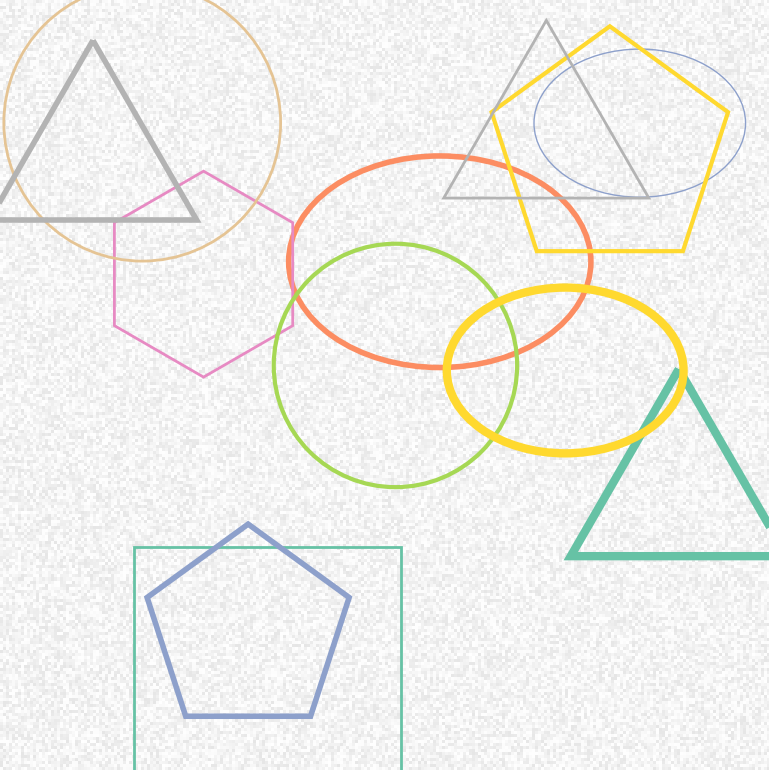[{"shape": "square", "thickness": 1, "radius": 0.87, "center": [0.348, 0.115]}, {"shape": "triangle", "thickness": 3, "radius": 0.81, "center": [0.882, 0.359]}, {"shape": "oval", "thickness": 2, "radius": 0.98, "center": [0.571, 0.66]}, {"shape": "pentagon", "thickness": 2, "radius": 0.69, "center": [0.322, 0.181]}, {"shape": "oval", "thickness": 0.5, "radius": 0.69, "center": [0.831, 0.84]}, {"shape": "hexagon", "thickness": 1, "radius": 0.67, "center": [0.264, 0.644]}, {"shape": "circle", "thickness": 1.5, "radius": 0.79, "center": [0.514, 0.525]}, {"shape": "pentagon", "thickness": 1.5, "radius": 0.81, "center": [0.792, 0.804]}, {"shape": "oval", "thickness": 3, "radius": 0.77, "center": [0.734, 0.519]}, {"shape": "circle", "thickness": 1, "radius": 0.9, "center": [0.185, 0.841]}, {"shape": "triangle", "thickness": 1, "radius": 0.77, "center": [0.709, 0.82]}, {"shape": "triangle", "thickness": 2, "radius": 0.78, "center": [0.121, 0.792]}]